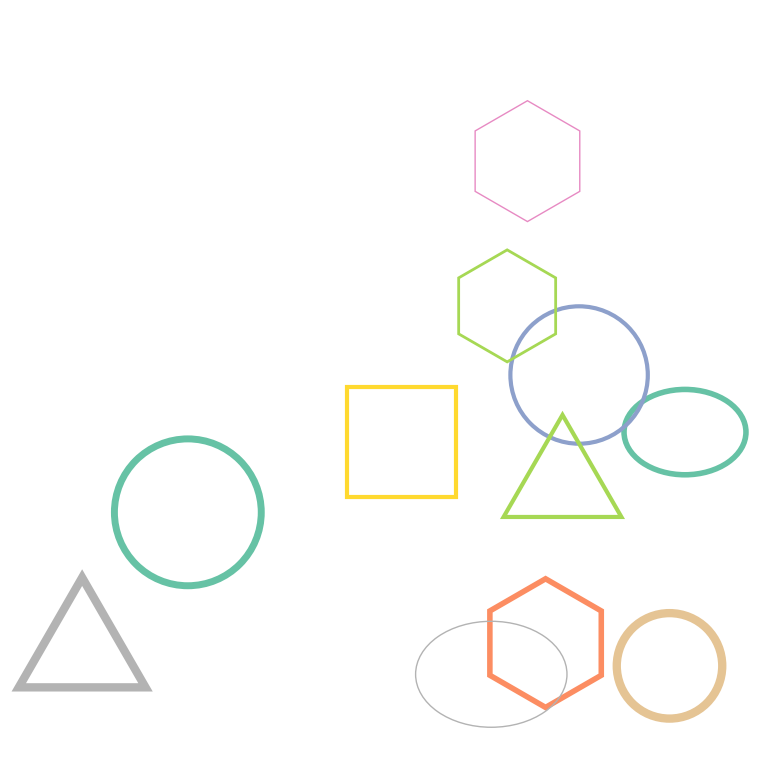[{"shape": "circle", "thickness": 2.5, "radius": 0.48, "center": [0.244, 0.335]}, {"shape": "oval", "thickness": 2, "radius": 0.4, "center": [0.89, 0.439]}, {"shape": "hexagon", "thickness": 2, "radius": 0.42, "center": [0.709, 0.165]}, {"shape": "circle", "thickness": 1.5, "radius": 0.45, "center": [0.752, 0.513]}, {"shape": "hexagon", "thickness": 0.5, "radius": 0.39, "center": [0.685, 0.791]}, {"shape": "hexagon", "thickness": 1, "radius": 0.36, "center": [0.659, 0.603]}, {"shape": "triangle", "thickness": 1.5, "radius": 0.44, "center": [0.731, 0.373]}, {"shape": "square", "thickness": 1.5, "radius": 0.36, "center": [0.521, 0.426]}, {"shape": "circle", "thickness": 3, "radius": 0.34, "center": [0.869, 0.135]}, {"shape": "triangle", "thickness": 3, "radius": 0.48, "center": [0.107, 0.155]}, {"shape": "oval", "thickness": 0.5, "radius": 0.49, "center": [0.638, 0.124]}]